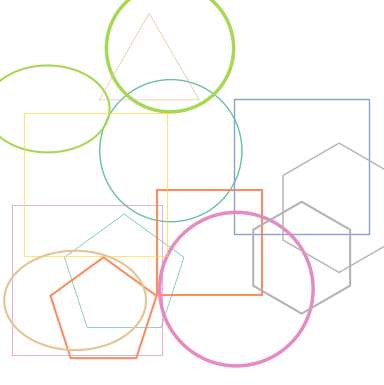[{"shape": "circle", "thickness": 1, "radius": 0.92, "center": [0.444, 0.609]}, {"shape": "pentagon", "thickness": 0.5, "radius": 0.82, "center": [0.323, 0.281]}, {"shape": "pentagon", "thickness": 1.5, "radius": 0.72, "center": [0.269, 0.187]}, {"shape": "square", "thickness": 1.5, "radius": 0.68, "center": [0.543, 0.37]}, {"shape": "square", "thickness": 1, "radius": 0.88, "center": [0.783, 0.568]}, {"shape": "square", "thickness": 0.5, "radius": 0.97, "center": [0.226, 0.273]}, {"shape": "circle", "thickness": 2.5, "radius": 1.0, "center": [0.614, 0.249]}, {"shape": "oval", "thickness": 1.5, "radius": 0.81, "center": [0.123, 0.717]}, {"shape": "circle", "thickness": 2.5, "radius": 0.83, "center": [0.442, 0.875]}, {"shape": "square", "thickness": 0.5, "radius": 0.93, "center": [0.248, 0.52]}, {"shape": "oval", "thickness": 1.5, "radius": 0.92, "center": [0.195, 0.22]}, {"shape": "triangle", "thickness": 0.5, "radius": 0.75, "center": [0.388, 0.816]}, {"shape": "hexagon", "thickness": 1, "radius": 0.84, "center": [0.881, 0.46]}, {"shape": "hexagon", "thickness": 1.5, "radius": 0.73, "center": [0.784, 0.331]}]